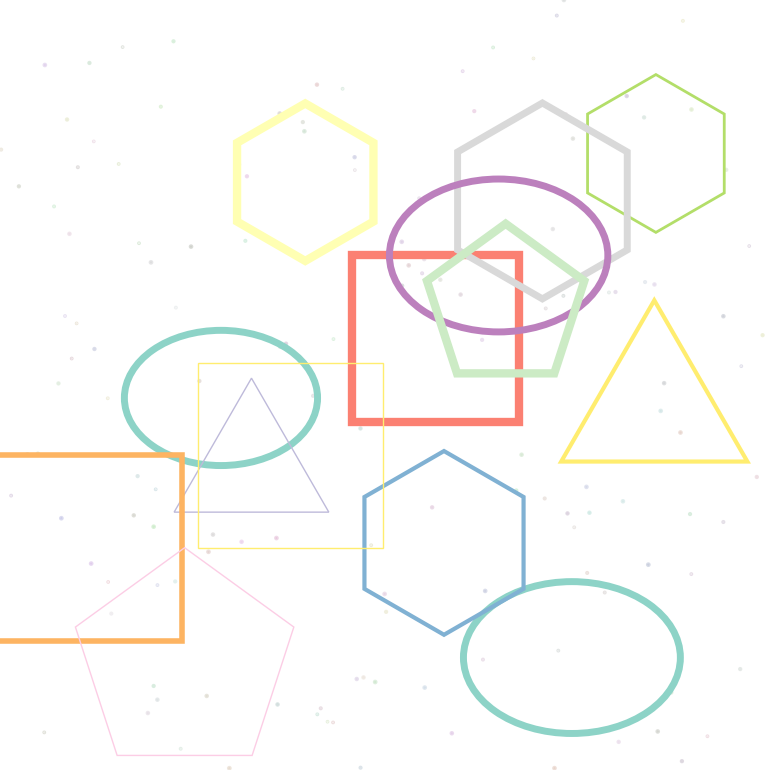[{"shape": "oval", "thickness": 2.5, "radius": 0.63, "center": [0.287, 0.483]}, {"shape": "oval", "thickness": 2.5, "radius": 0.7, "center": [0.743, 0.146]}, {"shape": "hexagon", "thickness": 3, "radius": 0.51, "center": [0.396, 0.763]}, {"shape": "triangle", "thickness": 0.5, "radius": 0.58, "center": [0.327, 0.393]}, {"shape": "square", "thickness": 3, "radius": 0.54, "center": [0.566, 0.56]}, {"shape": "hexagon", "thickness": 1.5, "radius": 0.6, "center": [0.577, 0.295]}, {"shape": "square", "thickness": 2, "radius": 0.6, "center": [0.115, 0.288]}, {"shape": "hexagon", "thickness": 1, "radius": 0.51, "center": [0.852, 0.801]}, {"shape": "pentagon", "thickness": 0.5, "radius": 0.75, "center": [0.24, 0.14]}, {"shape": "hexagon", "thickness": 2.5, "radius": 0.64, "center": [0.704, 0.739]}, {"shape": "oval", "thickness": 2.5, "radius": 0.71, "center": [0.648, 0.668]}, {"shape": "pentagon", "thickness": 3, "radius": 0.54, "center": [0.657, 0.602]}, {"shape": "triangle", "thickness": 1.5, "radius": 0.7, "center": [0.85, 0.47]}, {"shape": "square", "thickness": 0.5, "radius": 0.6, "center": [0.377, 0.409]}]